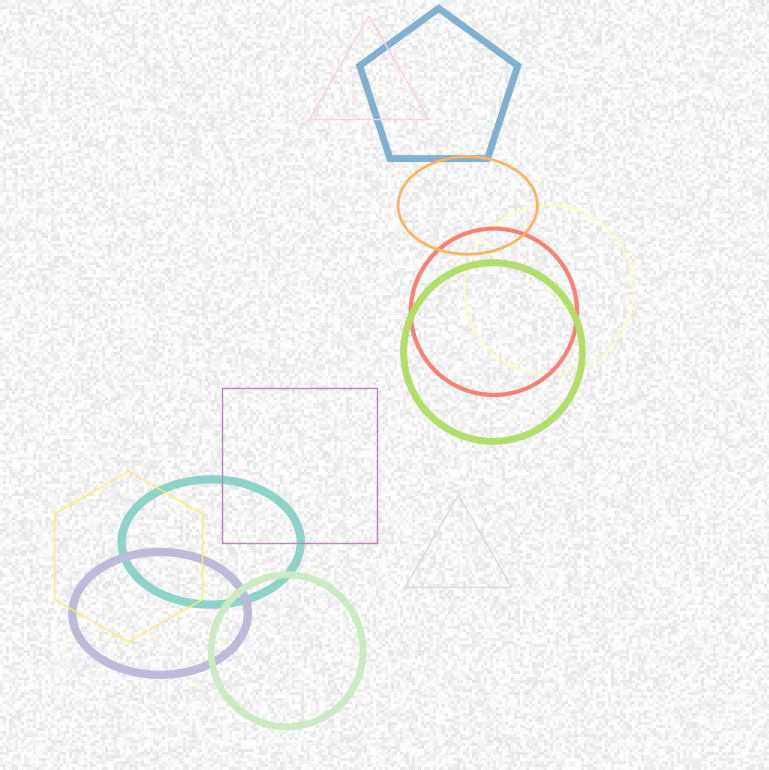[{"shape": "oval", "thickness": 3, "radius": 0.58, "center": [0.274, 0.296]}, {"shape": "circle", "thickness": 0.5, "radius": 0.55, "center": [0.713, 0.624]}, {"shape": "oval", "thickness": 3, "radius": 0.57, "center": [0.208, 0.203]}, {"shape": "circle", "thickness": 1.5, "radius": 0.54, "center": [0.641, 0.595]}, {"shape": "pentagon", "thickness": 2.5, "radius": 0.54, "center": [0.57, 0.881]}, {"shape": "oval", "thickness": 1, "radius": 0.45, "center": [0.607, 0.733]}, {"shape": "circle", "thickness": 2.5, "radius": 0.58, "center": [0.64, 0.543]}, {"shape": "triangle", "thickness": 0.5, "radius": 0.45, "center": [0.479, 0.89]}, {"shape": "triangle", "thickness": 0.5, "radius": 0.4, "center": [0.595, 0.277]}, {"shape": "square", "thickness": 0.5, "radius": 0.5, "center": [0.389, 0.396]}, {"shape": "circle", "thickness": 2.5, "radius": 0.49, "center": [0.373, 0.155]}, {"shape": "hexagon", "thickness": 0.5, "radius": 0.55, "center": [0.167, 0.277]}]